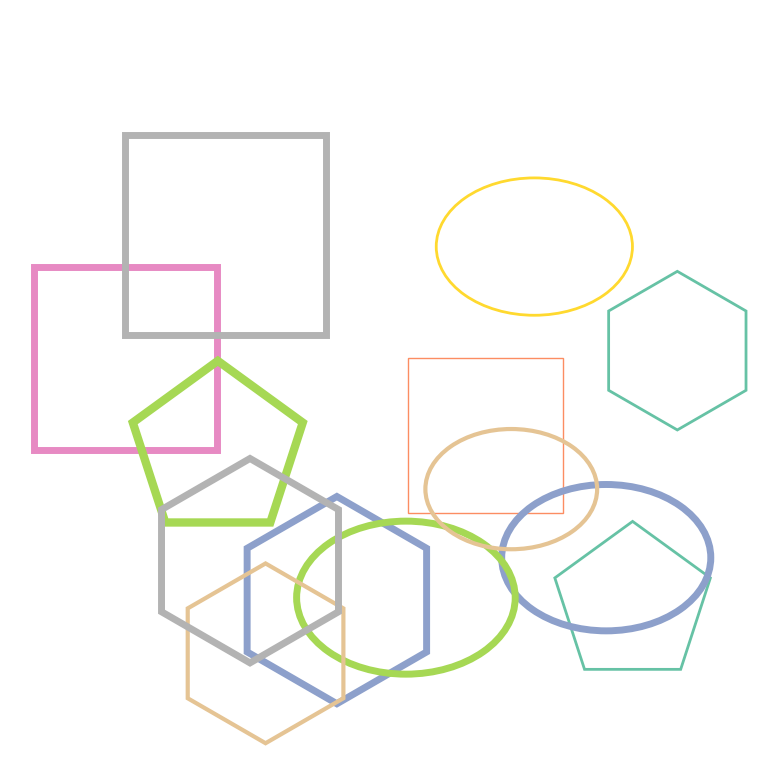[{"shape": "hexagon", "thickness": 1, "radius": 0.52, "center": [0.88, 0.545]}, {"shape": "pentagon", "thickness": 1, "radius": 0.53, "center": [0.822, 0.217]}, {"shape": "square", "thickness": 0.5, "radius": 0.5, "center": [0.63, 0.434]}, {"shape": "hexagon", "thickness": 2.5, "radius": 0.67, "center": [0.437, 0.221]}, {"shape": "oval", "thickness": 2.5, "radius": 0.68, "center": [0.787, 0.276]}, {"shape": "square", "thickness": 2.5, "radius": 0.59, "center": [0.163, 0.534]}, {"shape": "pentagon", "thickness": 3, "radius": 0.58, "center": [0.283, 0.415]}, {"shape": "oval", "thickness": 2.5, "radius": 0.71, "center": [0.527, 0.224]}, {"shape": "oval", "thickness": 1, "radius": 0.64, "center": [0.694, 0.68]}, {"shape": "hexagon", "thickness": 1.5, "radius": 0.58, "center": [0.345, 0.152]}, {"shape": "oval", "thickness": 1.5, "radius": 0.56, "center": [0.664, 0.365]}, {"shape": "square", "thickness": 2.5, "radius": 0.65, "center": [0.293, 0.695]}, {"shape": "hexagon", "thickness": 2.5, "radius": 0.66, "center": [0.325, 0.272]}]